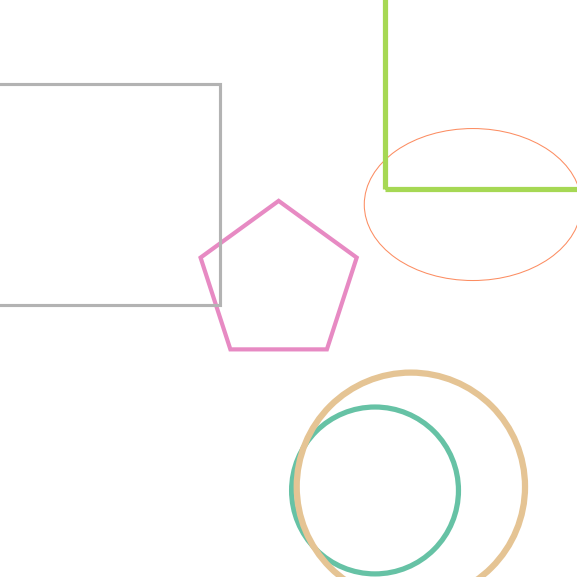[{"shape": "circle", "thickness": 2.5, "radius": 0.72, "center": [0.649, 0.15]}, {"shape": "oval", "thickness": 0.5, "radius": 0.94, "center": [0.819, 0.645]}, {"shape": "pentagon", "thickness": 2, "radius": 0.71, "center": [0.482, 0.509]}, {"shape": "square", "thickness": 2.5, "radius": 0.91, "center": [0.849, 0.855]}, {"shape": "circle", "thickness": 3, "radius": 0.99, "center": [0.711, 0.156]}, {"shape": "square", "thickness": 1.5, "radius": 0.96, "center": [0.19, 0.662]}]